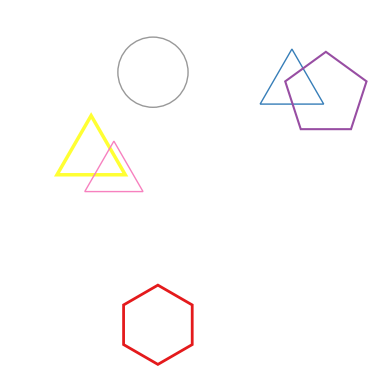[{"shape": "hexagon", "thickness": 2, "radius": 0.51, "center": [0.41, 0.156]}, {"shape": "triangle", "thickness": 1, "radius": 0.48, "center": [0.758, 0.777]}, {"shape": "pentagon", "thickness": 1.5, "radius": 0.56, "center": [0.846, 0.754]}, {"shape": "triangle", "thickness": 2.5, "radius": 0.51, "center": [0.237, 0.597]}, {"shape": "triangle", "thickness": 1, "radius": 0.44, "center": [0.296, 0.546]}, {"shape": "circle", "thickness": 1, "radius": 0.46, "center": [0.397, 0.812]}]